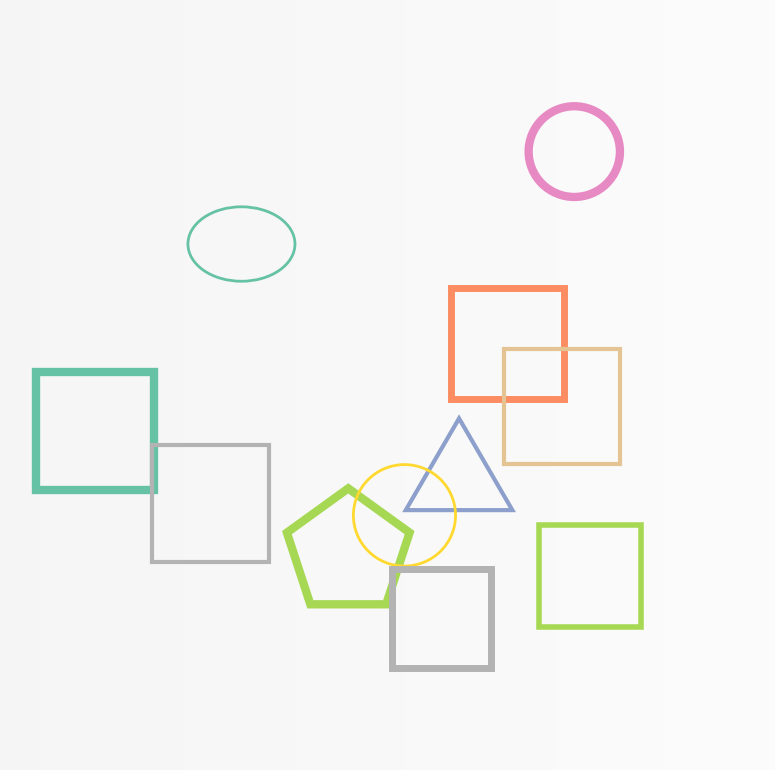[{"shape": "square", "thickness": 3, "radius": 0.38, "center": [0.122, 0.441]}, {"shape": "oval", "thickness": 1, "radius": 0.35, "center": [0.312, 0.683]}, {"shape": "square", "thickness": 2.5, "radius": 0.36, "center": [0.655, 0.554]}, {"shape": "triangle", "thickness": 1.5, "radius": 0.4, "center": [0.592, 0.377]}, {"shape": "circle", "thickness": 3, "radius": 0.29, "center": [0.741, 0.803]}, {"shape": "pentagon", "thickness": 3, "radius": 0.42, "center": [0.449, 0.283]}, {"shape": "square", "thickness": 2, "radius": 0.33, "center": [0.761, 0.252]}, {"shape": "circle", "thickness": 1, "radius": 0.33, "center": [0.522, 0.331]}, {"shape": "square", "thickness": 1.5, "radius": 0.37, "center": [0.725, 0.472]}, {"shape": "square", "thickness": 1.5, "radius": 0.38, "center": [0.271, 0.346]}, {"shape": "square", "thickness": 2.5, "radius": 0.32, "center": [0.569, 0.197]}]